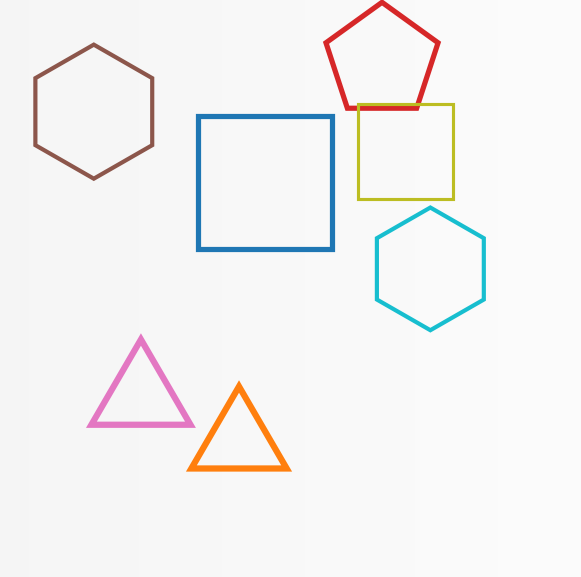[{"shape": "square", "thickness": 2.5, "radius": 0.58, "center": [0.456, 0.683]}, {"shape": "triangle", "thickness": 3, "radius": 0.47, "center": [0.411, 0.235]}, {"shape": "pentagon", "thickness": 2.5, "radius": 0.51, "center": [0.657, 0.894]}, {"shape": "hexagon", "thickness": 2, "radius": 0.58, "center": [0.161, 0.806]}, {"shape": "triangle", "thickness": 3, "radius": 0.49, "center": [0.242, 0.313]}, {"shape": "square", "thickness": 1.5, "radius": 0.41, "center": [0.697, 0.737]}, {"shape": "hexagon", "thickness": 2, "radius": 0.53, "center": [0.74, 0.534]}]